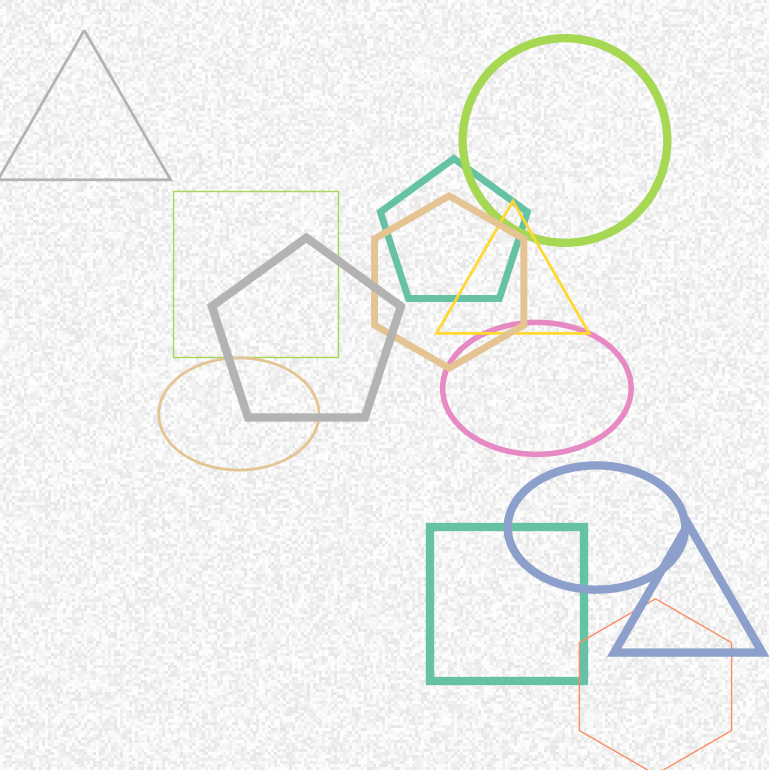[{"shape": "square", "thickness": 3, "radius": 0.5, "center": [0.658, 0.216]}, {"shape": "pentagon", "thickness": 2.5, "radius": 0.5, "center": [0.589, 0.694]}, {"shape": "hexagon", "thickness": 0.5, "radius": 0.57, "center": [0.851, 0.108]}, {"shape": "triangle", "thickness": 3, "radius": 0.56, "center": [0.894, 0.208]}, {"shape": "oval", "thickness": 3, "radius": 0.58, "center": [0.775, 0.315]}, {"shape": "oval", "thickness": 2, "radius": 0.61, "center": [0.697, 0.496]}, {"shape": "circle", "thickness": 3, "radius": 0.66, "center": [0.734, 0.818]}, {"shape": "square", "thickness": 0.5, "radius": 0.54, "center": [0.332, 0.644]}, {"shape": "triangle", "thickness": 1, "radius": 0.57, "center": [0.666, 0.624]}, {"shape": "hexagon", "thickness": 2.5, "radius": 0.56, "center": [0.583, 0.634]}, {"shape": "oval", "thickness": 1, "radius": 0.52, "center": [0.31, 0.462]}, {"shape": "triangle", "thickness": 1, "radius": 0.65, "center": [0.109, 0.831]}, {"shape": "pentagon", "thickness": 3, "radius": 0.65, "center": [0.398, 0.562]}]